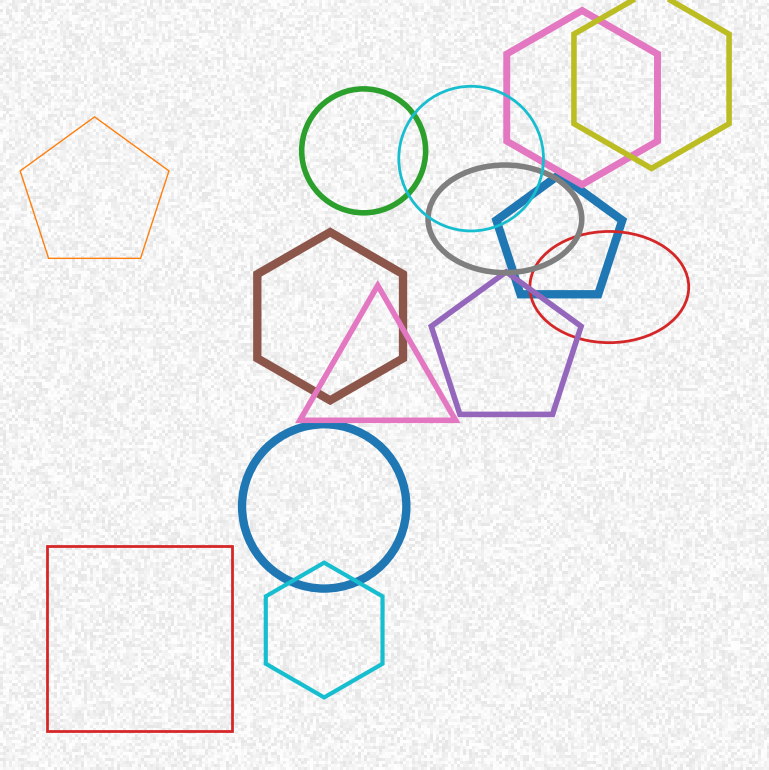[{"shape": "pentagon", "thickness": 3, "radius": 0.43, "center": [0.726, 0.687]}, {"shape": "circle", "thickness": 3, "radius": 0.53, "center": [0.421, 0.342]}, {"shape": "pentagon", "thickness": 0.5, "radius": 0.51, "center": [0.123, 0.747]}, {"shape": "circle", "thickness": 2, "radius": 0.4, "center": [0.472, 0.804]}, {"shape": "square", "thickness": 1, "radius": 0.6, "center": [0.181, 0.171]}, {"shape": "oval", "thickness": 1, "radius": 0.52, "center": [0.791, 0.627]}, {"shape": "pentagon", "thickness": 2, "radius": 0.51, "center": [0.657, 0.545]}, {"shape": "hexagon", "thickness": 3, "radius": 0.55, "center": [0.429, 0.589]}, {"shape": "hexagon", "thickness": 2.5, "radius": 0.57, "center": [0.756, 0.873]}, {"shape": "triangle", "thickness": 2, "radius": 0.58, "center": [0.491, 0.513]}, {"shape": "oval", "thickness": 2, "radius": 0.5, "center": [0.656, 0.716]}, {"shape": "hexagon", "thickness": 2, "radius": 0.58, "center": [0.846, 0.898]}, {"shape": "hexagon", "thickness": 1.5, "radius": 0.44, "center": [0.421, 0.182]}, {"shape": "circle", "thickness": 1, "radius": 0.47, "center": [0.612, 0.794]}]